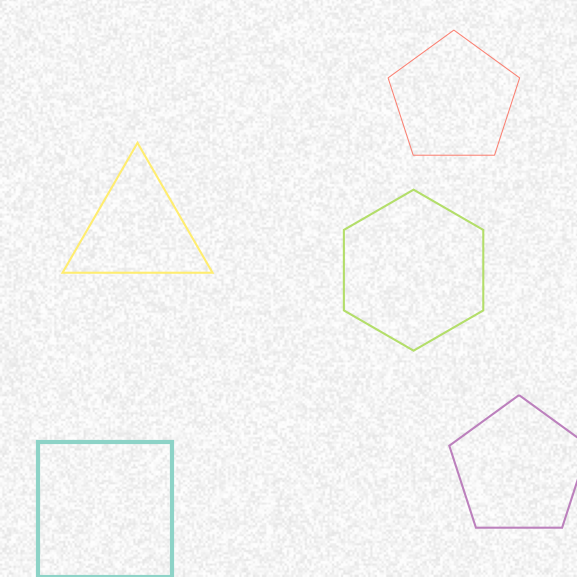[{"shape": "square", "thickness": 2, "radius": 0.58, "center": [0.181, 0.117]}, {"shape": "pentagon", "thickness": 0.5, "radius": 0.6, "center": [0.786, 0.827]}, {"shape": "hexagon", "thickness": 1, "radius": 0.7, "center": [0.716, 0.531]}, {"shape": "pentagon", "thickness": 1, "radius": 0.63, "center": [0.899, 0.188]}, {"shape": "triangle", "thickness": 1, "radius": 0.75, "center": [0.238, 0.602]}]